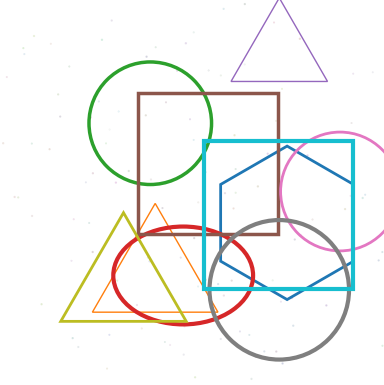[{"shape": "hexagon", "thickness": 2, "radius": 1.0, "center": [0.746, 0.421]}, {"shape": "triangle", "thickness": 1, "radius": 0.94, "center": [0.403, 0.283]}, {"shape": "circle", "thickness": 2.5, "radius": 0.8, "center": [0.39, 0.68]}, {"shape": "oval", "thickness": 3, "radius": 0.91, "center": [0.476, 0.284]}, {"shape": "triangle", "thickness": 1, "radius": 0.72, "center": [0.725, 0.861]}, {"shape": "square", "thickness": 2.5, "radius": 0.91, "center": [0.54, 0.575]}, {"shape": "circle", "thickness": 2, "radius": 0.77, "center": [0.883, 0.503]}, {"shape": "circle", "thickness": 3, "radius": 0.91, "center": [0.725, 0.247]}, {"shape": "triangle", "thickness": 2, "radius": 0.94, "center": [0.321, 0.259]}, {"shape": "square", "thickness": 3, "radius": 0.96, "center": [0.723, 0.442]}]